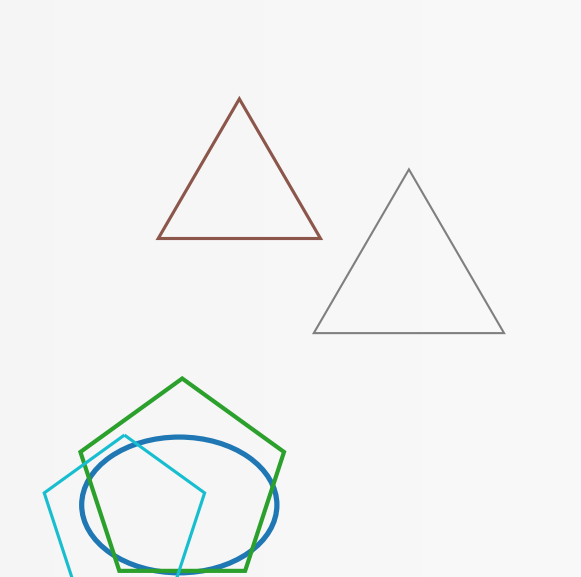[{"shape": "oval", "thickness": 2.5, "radius": 0.84, "center": [0.308, 0.125]}, {"shape": "pentagon", "thickness": 2, "radius": 0.92, "center": [0.313, 0.16]}, {"shape": "triangle", "thickness": 1.5, "radius": 0.81, "center": [0.412, 0.667]}, {"shape": "triangle", "thickness": 1, "radius": 0.94, "center": [0.704, 0.517]}, {"shape": "pentagon", "thickness": 1.5, "radius": 0.73, "center": [0.214, 0.101]}]